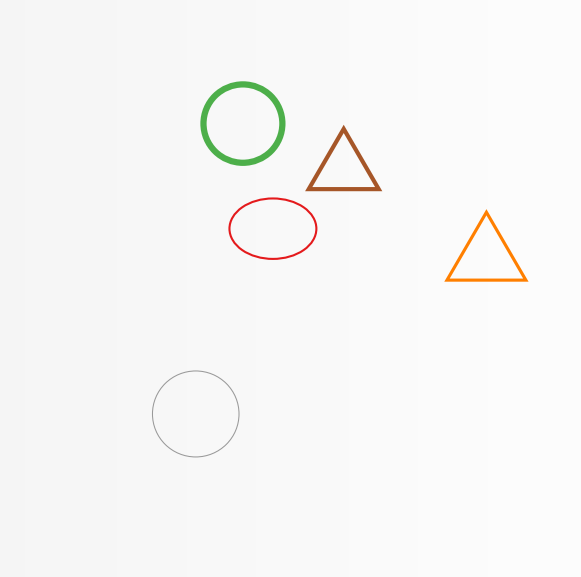[{"shape": "oval", "thickness": 1, "radius": 0.37, "center": [0.47, 0.603]}, {"shape": "circle", "thickness": 3, "radius": 0.34, "center": [0.418, 0.785]}, {"shape": "triangle", "thickness": 1.5, "radius": 0.39, "center": [0.837, 0.553]}, {"shape": "triangle", "thickness": 2, "radius": 0.35, "center": [0.591, 0.706]}, {"shape": "circle", "thickness": 0.5, "radius": 0.37, "center": [0.337, 0.282]}]